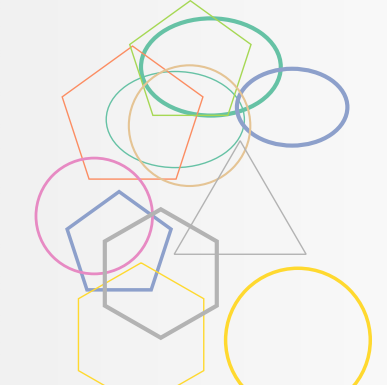[{"shape": "oval", "thickness": 1, "radius": 0.89, "center": [0.452, 0.689]}, {"shape": "oval", "thickness": 3, "radius": 0.9, "center": [0.544, 0.826]}, {"shape": "pentagon", "thickness": 1, "radius": 0.95, "center": [0.342, 0.689]}, {"shape": "oval", "thickness": 3, "radius": 0.71, "center": [0.754, 0.722]}, {"shape": "pentagon", "thickness": 2.5, "radius": 0.7, "center": [0.307, 0.361]}, {"shape": "circle", "thickness": 2, "radius": 0.75, "center": [0.243, 0.439]}, {"shape": "pentagon", "thickness": 1, "radius": 0.82, "center": [0.491, 0.834]}, {"shape": "hexagon", "thickness": 1, "radius": 0.93, "center": [0.364, 0.131]}, {"shape": "circle", "thickness": 2.5, "radius": 0.93, "center": [0.769, 0.117]}, {"shape": "circle", "thickness": 1.5, "radius": 0.78, "center": [0.489, 0.674]}, {"shape": "hexagon", "thickness": 3, "radius": 0.83, "center": [0.415, 0.29]}, {"shape": "triangle", "thickness": 1, "radius": 0.98, "center": [0.62, 0.438]}]